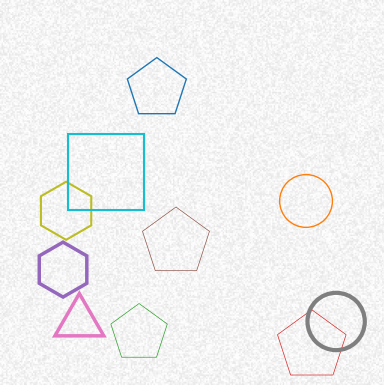[{"shape": "pentagon", "thickness": 1, "radius": 0.4, "center": [0.407, 0.77]}, {"shape": "circle", "thickness": 1, "radius": 0.34, "center": [0.795, 0.478]}, {"shape": "pentagon", "thickness": 0.5, "radius": 0.39, "center": [0.361, 0.135]}, {"shape": "pentagon", "thickness": 0.5, "radius": 0.47, "center": [0.81, 0.102]}, {"shape": "hexagon", "thickness": 2.5, "radius": 0.36, "center": [0.164, 0.3]}, {"shape": "pentagon", "thickness": 0.5, "radius": 0.46, "center": [0.457, 0.371]}, {"shape": "triangle", "thickness": 2.5, "radius": 0.37, "center": [0.206, 0.164]}, {"shape": "circle", "thickness": 3, "radius": 0.37, "center": [0.873, 0.165]}, {"shape": "hexagon", "thickness": 1.5, "radius": 0.38, "center": [0.172, 0.453]}, {"shape": "square", "thickness": 1.5, "radius": 0.49, "center": [0.277, 0.553]}]